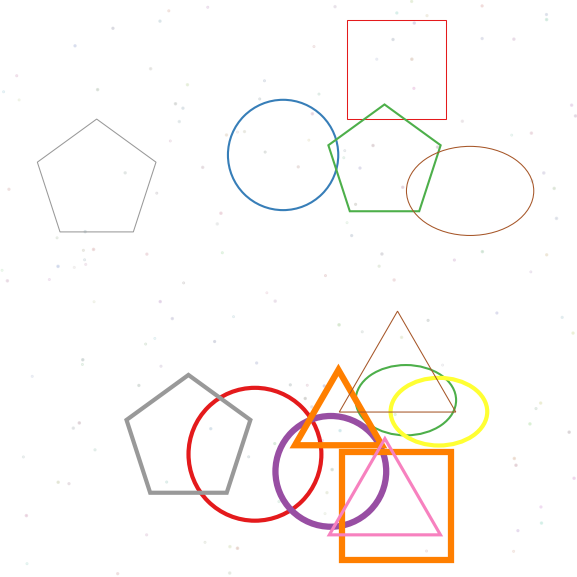[{"shape": "square", "thickness": 0.5, "radius": 0.43, "center": [0.687, 0.879]}, {"shape": "circle", "thickness": 2, "radius": 0.58, "center": [0.441, 0.213]}, {"shape": "circle", "thickness": 1, "radius": 0.48, "center": [0.49, 0.731]}, {"shape": "pentagon", "thickness": 1, "radius": 0.51, "center": [0.666, 0.716]}, {"shape": "oval", "thickness": 1, "radius": 0.43, "center": [0.703, 0.306]}, {"shape": "circle", "thickness": 3, "radius": 0.48, "center": [0.573, 0.183]}, {"shape": "triangle", "thickness": 3, "radius": 0.43, "center": [0.586, 0.272]}, {"shape": "square", "thickness": 3, "radius": 0.47, "center": [0.687, 0.123]}, {"shape": "oval", "thickness": 2, "radius": 0.42, "center": [0.76, 0.286]}, {"shape": "oval", "thickness": 0.5, "radius": 0.55, "center": [0.814, 0.669]}, {"shape": "triangle", "thickness": 0.5, "radius": 0.58, "center": [0.688, 0.344]}, {"shape": "triangle", "thickness": 1.5, "radius": 0.56, "center": [0.666, 0.129]}, {"shape": "pentagon", "thickness": 2, "radius": 0.56, "center": [0.326, 0.237]}, {"shape": "pentagon", "thickness": 0.5, "radius": 0.54, "center": [0.167, 0.685]}]